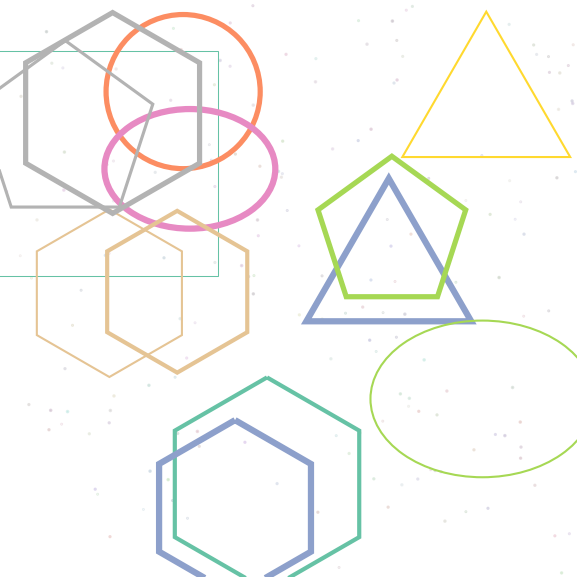[{"shape": "square", "thickness": 0.5, "radius": 0.97, "center": [0.182, 0.716]}, {"shape": "hexagon", "thickness": 2, "radius": 0.92, "center": [0.462, 0.161]}, {"shape": "circle", "thickness": 2.5, "radius": 0.67, "center": [0.317, 0.841]}, {"shape": "triangle", "thickness": 3, "radius": 0.82, "center": [0.673, 0.525]}, {"shape": "hexagon", "thickness": 3, "radius": 0.76, "center": [0.407, 0.12]}, {"shape": "oval", "thickness": 3, "radius": 0.74, "center": [0.329, 0.707]}, {"shape": "pentagon", "thickness": 2.5, "radius": 0.67, "center": [0.679, 0.594]}, {"shape": "oval", "thickness": 1, "radius": 0.97, "center": [0.835, 0.308]}, {"shape": "triangle", "thickness": 1, "radius": 0.84, "center": [0.842, 0.811]}, {"shape": "hexagon", "thickness": 1, "radius": 0.73, "center": [0.189, 0.491]}, {"shape": "hexagon", "thickness": 2, "radius": 0.7, "center": [0.307, 0.494]}, {"shape": "pentagon", "thickness": 1.5, "radius": 0.8, "center": [0.113, 0.769]}, {"shape": "hexagon", "thickness": 2.5, "radius": 0.87, "center": [0.195, 0.803]}]